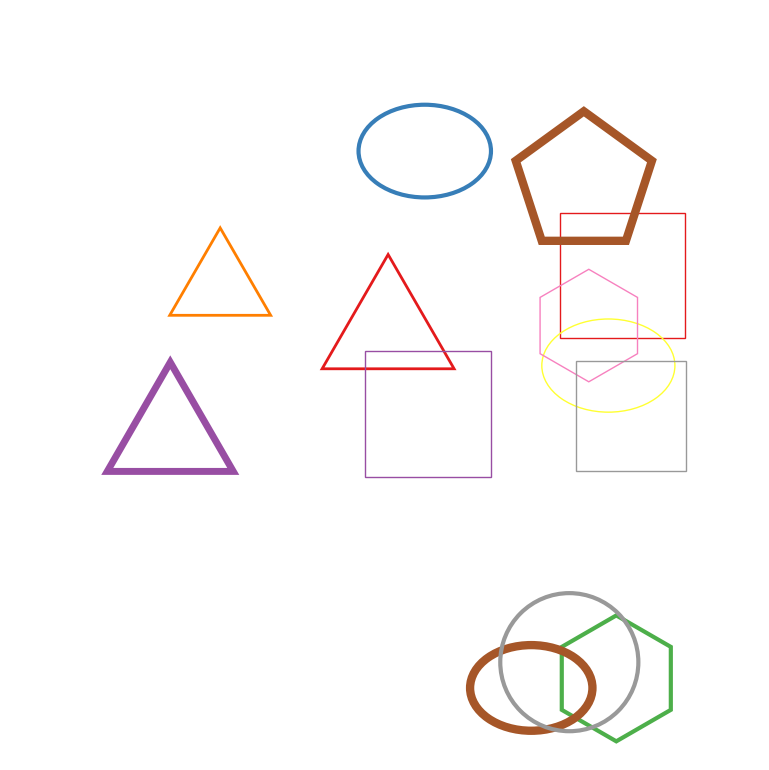[{"shape": "triangle", "thickness": 1, "radius": 0.49, "center": [0.504, 0.571]}, {"shape": "square", "thickness": 0.5, "radius": 0.41, "center": [0.808, 0.643]}, {"shape": "oval", "thickness": 1.5, "radius": 0.43, "center": [0.552, 0.804]}, {"shape": "hexagon", "thickness": 1.5, "radius": 0.41, "center": [0.8, 0.119]}, {"shape": "square", "thickness": 0.5, "radius": 0.41, "center": [0.556, 0.462]}, {"shape": "triangle", "thickness": 2.5, "radius": 0.47, "center": [0.221, 0.435]}, {"shape": "triangle", "thickness": 1, "radius": 0.38, "center": [0.286, 0.628]}, {"shape": "oval", "thickness": 0.5, "radius": 0.43, "center": [0.79, 0.525]}, {"shape": "oval", "thickness": 3, "radius": 0.4, "center": [0.69, 0.107]}, {"shape": "pentagon", "thickness": 3, "radius": 0.46, "center": [0.758, 0.762]}, {"shape": "hexagon", "thickness": 0.5, "radius": 0.37, "center": [0.765, 0.577]}, {"shape": "square", "thickness": 0.5, "radius": 0.36, "center": [0.82, 0.459]}, {"shape": "circle", "thickness": 1.5, "radius": 0.45, "center": [0.739, 0.14]}]